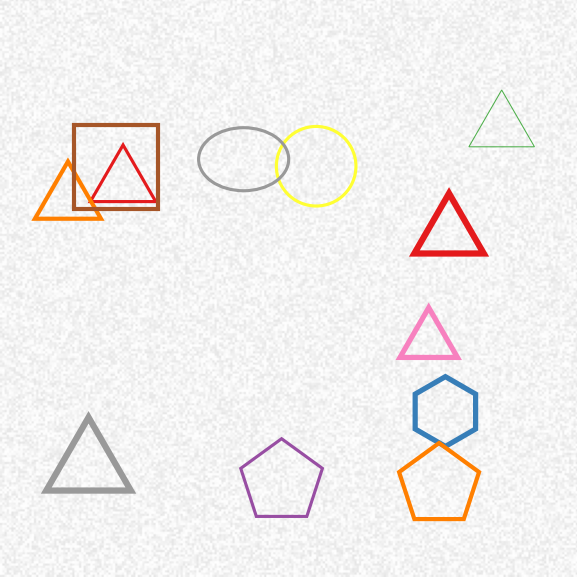[{"shape": "triangle", "thickness": 1.5, "radius": 0.33, "center": [0.213, 0.683]}, {"shape": "triangle", "thickness": 3, "radius": 0.35, "center": [0.778, 0.595]}, {"shape": "hexagon", "thickness": 2.5, "radius": 0.3, "center": [0.771, 0.287]}, {"shape": "triangle", "thickness": 0.5, "radius": 0.33, "center": [0.869, 0.778]}, {"shape": "pentagon", "thickness": 1.5, "radius": 0.37, "center": [0.488, 0.165]}, {"shape": "triangle", "thickness": 2, "radius": 0.33, "center": [0.118, 0.653]}, {"shape": "pentagon", "thickness": 2, "radius": 0.36, "center": [0.76, 0.159]}, {"shape": "circle", "thickness": 1.5, "radius": 0.34, "center": [0.547, 0.711]}, {"shape": "square", "thickness": 2, "radius": 0.37, "center": [0.201, 0.71]}, {"shape": "triangle", "thickness": 2.5, "radius": 0.29, "center": [0.742, 0.409]}, {"shape": "oval", "thickness": 1.5, "radius": 0.39, "center": [0.422, 0.723]}, {"shape": "triangle", "thickness": 3, "radius": 0.42, "center": [0.153, 0.192]}]